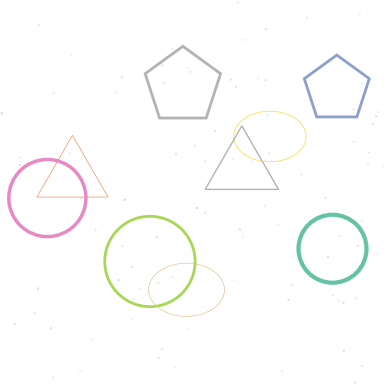[{"shape": "circle", "thickness": 3, "radius": 0.44, "center": [0.864, 0.354]}, {"shape": "triangle", "thickness": 0.5, "radius": 0.53, "center": [0.188, 0.541]}, {"shape": "pentagon", "thickness": 2, "radius": 0.44, "center": [0.875, 0.768]}, {"shape": "circle", "thickness": 2.5, "radius": 0.5, "center": [0.123, 0.486]}, {"shape": "circle", "thickness": 2, "radius": 0.59, "center": [0.389, 0.321]}, {"shape": "oval", "thickness": 0.5, "radius": 0.47, "center": [0.701, 0.646]}, {"shape": "oval", "thickness": 0.5, "radius": 0.49, "center": [0.484, 0.247]}, {"shape": "triangle", "thickness": 1, "radius": 0.55, "center": [0.628, 0.563]}, {"shape": "pentagon", "thickness": 2, "radius": 0.51, "center": [0.475, 0.777]}]